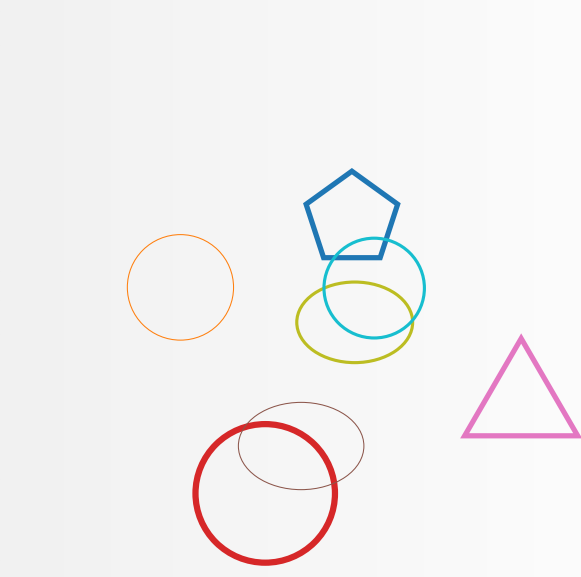[{"shape": "pentagon", "thickness": 2.5, "radius": 0.41, "center": [0.605, 0.62]}, {"shape": "circle", "thickness": 0.5, "radius": 0.46, "center": [0.31, 0.502]}, {"shape": "circle", "thickness": 3, "radius": 0.6, "center": [0.456, 0.145]}, {"shape": "oval", "thickness": 0.5, "radius": 0.54, "center": [0.518, 0.227]}, {"shape": "triangle", "thickness": 2.5, "radius": 0.56, "center": [0.897, 0.301]}, {"shape": "oval", "thickness": 1.5, "radius": 0.5, "center": [0.61, 0.441]}, {"shape": "circle", "thickness": 1.5, "radius": 0.43, "center": [0.644, 0.5]}]